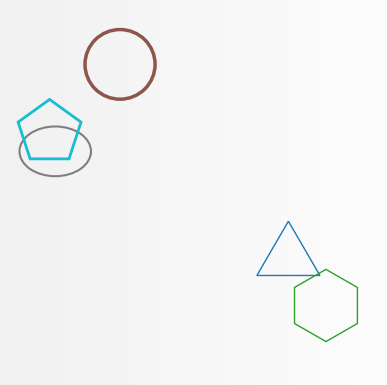[{"shape": "triangle", "thickness": 1, "radius": 0.47, "center": [0.744, 0.331]}, {"shape": "hexagon", "thickness": 1, "radius": 0.47, "center": [0.841, 0.207]}, {"shape": "circle", "thickness": 2.5, "radius": 0.45, "center": [0.31, 0.833]}, {"shape": "oval", "thickness": 1.5, "radius": 0.46, "center": [0.143, 0.607]}, {"shape": "pentagon", "thickness": 2, "radius": 0.43, "center": [0.128, 0.656]}]